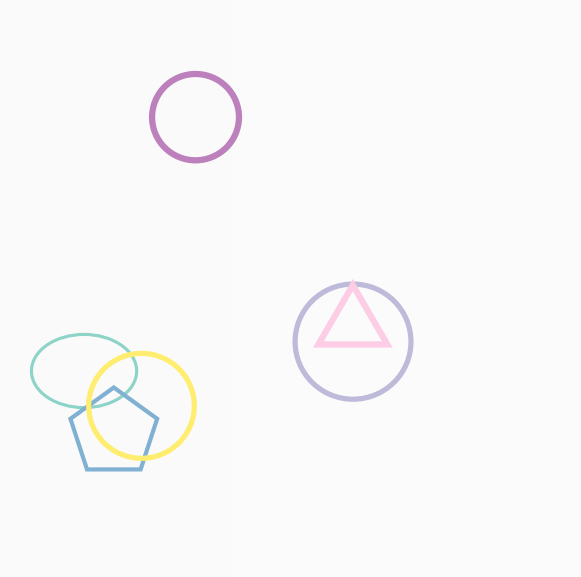[{"shape": "oval", "thickness": 1.5, "radius": 0.45, "center": [0.145, 0.357]}, {"shape": "circle", "thickness": 2.5, "radius": 0.5, "center": [0.607, 0.408]}, {"shape": "pentagon", "thickness": 2, "radius": 0.39, "center": [0.196, 0.25]}, {"shape": "triangle", "thickness": 3, "radius": 0.34, "center": [0.607, 0.437]}, {"shape": "circle", "thickness": 3, "radius": 0.37, "center": [0.336, 0.796]}, {"shape": "circle", "thickness": 2.5, "radius": 0.45, "center": [0.243, 0.296]}]